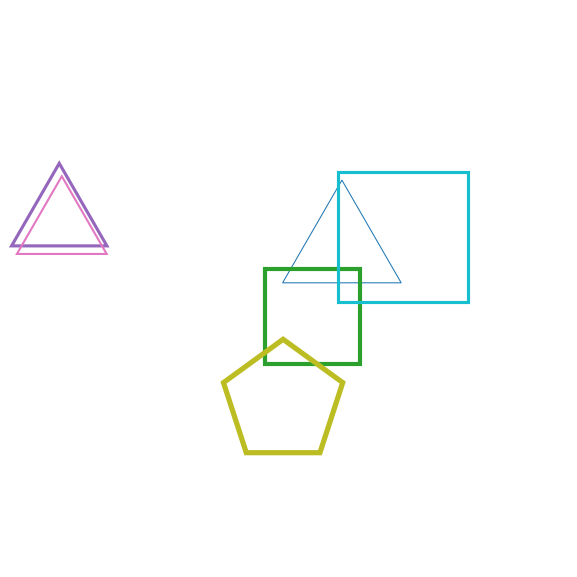[{"shape": "triangle", "thickness": 0.5, "radius": 0.59, "center": [0.592, 0.569]}, {"shape": "square", "thickness": 2, "radius": 0.41, "center": [0.541, 0.451]}, {"shape": "triangle", "thickness": 1.5, "radius": 0.48, "center": [0.103, 0.621]}, {"shape": "triangle", "thickness": 1, "radius": 0.45, "center": [0.107, 0.604]}, {"shape": "pentagon", "thickness": 2.5, "radius": 0.54, "center": [0.49, 0.303]}, {"shape": "square", "thickness": 1.5, "radius": 0.56, "center": [0.698, 0.589]}]